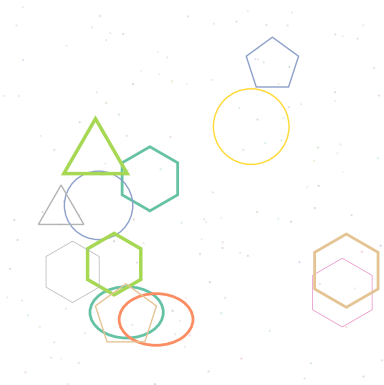[{"shape": "oval", "thickness": 2, "radius": 0.48, "center": [0.329, 0.189]}, {"shape": "hexagon", "thickness": 2, "radius": 0.42, "center": [0.389, 0.536]}, {"shape": "oval", "thickness": 2, "radius": 0.48, "center": [0.405, 0.17]}, {"shape": "pentagon", "thickness": 1, "radius": 0.36, "center": [0.708, 0.832]}, {"shape": "circle", "thickness": 1, "radius": 0.44, "center": [0.256, 0.467]}, {"shape": "hexagon", "thickness": 0.5, "radius": 0.45, "center": [0.889, 0.24]}, {"shape": "triangle", "thickness": 2.5, "radius": 0.48, "center": [0.248, 0.597]}, {"shape": "hexagon", "thickness": 2.5, "radius": 0.4, "center": [0.297, 0.314]}, {"shape": "circle", "thickness": 1, "radius": 0.49, "center": [0.652, 0.671]}, {"shape": "hexagon", "thickness": 2, "radius": 0.48, "center": [0.9, 0.297]}, {"shape": "pentagon", "thickness": 1, "radius": 0.42, "center": [0.327, 0.18]}, {"shape": "hexagon", "thickness": 0.5, "radius": 0.4, "center": [0.189, 0.294]}, {"shape": "triangle", "thickness": 1, "radius": 0.34, "center": [0.159, 0.451]}]